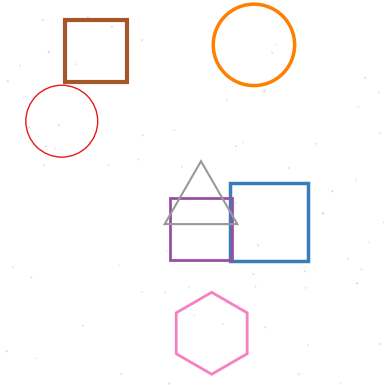[{"shape": "circle", "thickness": 1, "radius": 0.47, "center": [0.16, 0.685]}, {"shape": "square", "thickness": 2.5, "radius": 0.5, "center": [0.699, 0.424]}, {"shape": "square", "thickness": 2, "radius": 0.4, "center": [0.522, 0.406]}, {"shape": "circle", "thickness": 2.5, "radius": 0.53, "center": [0.66, 0.883]}, {"shape": "square", "thickness": 3, "radius": 0.4, "center": [0.25, 0.868]}, {"shape": "hexagon", "thickness": 2, "radius": 0.53, "center": [0.55, 0.134]}, {"shape": "triangle", "thickness": 1.5, "radius": 0.54, "center": [0.522, 0.472]}]